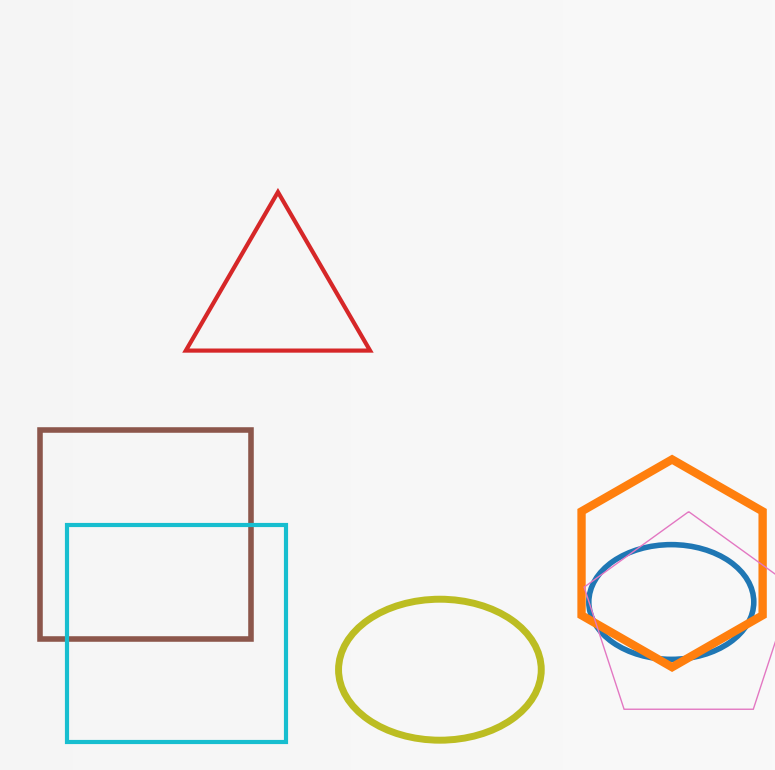[{"shape": "oval", "thickness": 2, "radius": 0.53, "center": [0.866, 0.218]}, {"shape": "hexagon", "thickness": 3, "radius": 0.67, "center": [0.867, 0.268]}, {"shape": "triangle", "thickness": 1.5, "radius": 0.69, "center": [0.359, 0.613]}, {"shape": "square", "thickness": 2, "radius": 0.68, "center": [0.188, 0.306]}, {"shape": "pentagon", "thickness": 0.5, "radius": 0.71, "center": [0.889, 0.194]}, {"shape": "oval", "thickness": 2.5, "radius": 0.65, "center": [0.568, 0.13]}, {"shape": "square", "thickness": 1.5, "radius": 0.71, "center": [0.228, 0.178]}]